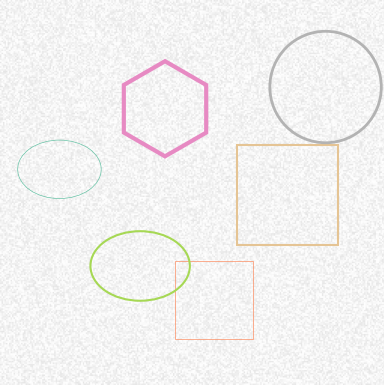[{"shape": "oval", "thickness": 0.5, "radius": 0.54, "center": [0.154, 0.56]}, {"shape": "square", "thickness": 0.5, "radius": 0.51, "center": [0.555, 0.22]}, {"shape": "hexagon", "thickness": 3, "radius": 0.62, "center": [0.429, 0.717]}, {"shape": "oval", "thickness": 1.5, "radius": 0.65, "center": [0.364, 0.309]}, {"shape": "square", "thickness": 1.5, "radius": 0.65, "center": [0.747, 0.494]}, {"shape": "circle", "thickness": 2, "radius": 0.72, "center": [0.846, 0.774]}]